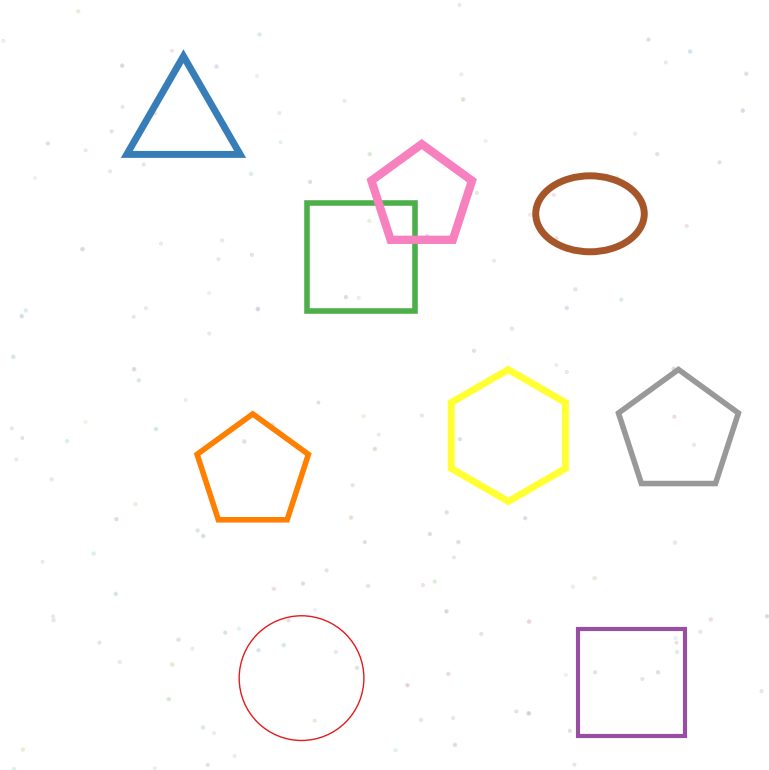[{"shape": "circle", "thickness": 0.5, "radius": 0.4, "center": [0.392, 0.119]}, {"shape": "triangle", "thickness": 2.5, "radius": 0.43, "center": [0.238, 0.842]}, {"shape": "square", "thickness": 2, "radius": 0.35, "center": [0.469, 0.666]}, {"shape": "square", "thickness": 1.5, "radius": 0.35, "center": [0.82, 0.113]}, {"shape": "pentagon", "thickness": 2, "radius": 0.38, "center": [0.328, 0.386]}, {"shape": "hexagon", "thickness": 2.5, "radius": 0.43, "center": [0.66, 0.434]}, {"shape": "oval", "thickness": 2.5, "radius": 0.35, "center": [0.766, 0.722]}, {"shape": "pentagon", "thickness": 3, "radius": 0.34, "center": [0.548, 0.744]}, {"shape": "pentagon", "thickness": 2, "radius": 0.41, "center": [0.881, 0.438]}]